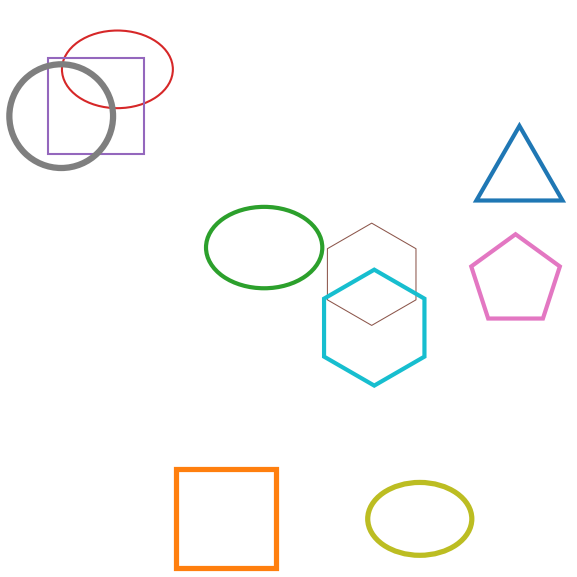[{"shape": "triangle", "thickness": 2, "radius": 0.43, "center": [0.899, 0.695]}, {"shape": "square", "thickness": 2.5, "radius": 0.43, "center": [0.391, 0.101]}, {"shape": "oval", "thickness": 2, "radius": 0.5, "center": [0.457, 0.57]}, {"shape": "oval", "thickness": 1, "radius": 0.48, "center": [0.203, 0.879]}, {"shape": "square", "thickness": 1, "radius": 0.42, "center": [0.166, 0.815]}, {"shape": "hexagon", "thickness": 0.5, "radius": 0.44, "center": [0.644, 0.524]}, {"shape": "pentagon", "thickness": 2, "radius": 0.4, "center": [0.893, 0.513]}, {"shape": "circle", "thickness": 3, "radius": 0.45, "center": [0.106, 0.798]}, {"shape": "oval", "thickness": 2.5, "radius": 0.45, "center": [0.727, 0.101]}, {"shape": "hexagon", "thickness": 2, "radius": 0.5, "center": [0.648, 0.432]}]